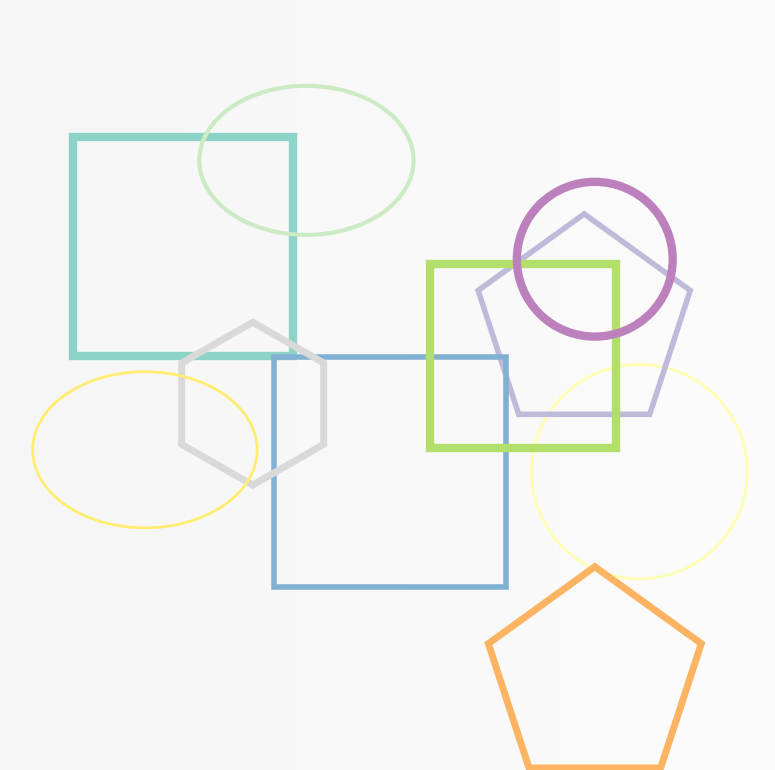[{"shape": "square", "thickness": 3, "radius": 0.71, "center": [0.236, 0.68]}, {"shape": "circle", "thickness": 1, "radius": 0.7, "center": [0.825, 0.387]}, {"shape": "pentagon", "thickness": 2, "radius": 0.72, "center": [0.754, 0.578]}, {"shape": "square", "thickness": 2, "radius": 0.75, "center": [0.503, 0.387]}, {"shape": "pentagon", "thickness": 2.5, "radius": 0.72, "center": [0.768, 0.12]}, {"shape": "square", "thickness": 3, "radius": 0.6, "center": [0.675, 0.538]}, {"shape": "hexagon", "thickness": 2.5, "radius": 0.53, "center": [0.326, 0.476]}, {"shape": "circle", "thickness": 3, "radius": 0.5, "center": [0.767, 0.663]}, {"shape": "oval", "thickness": 1.5, "radius": 0.69, "center": [0.395, 0.792]}, {"shape": "oval", "thickness": 1, "radius": 0.72, "center": [0.187, 0.416]}]